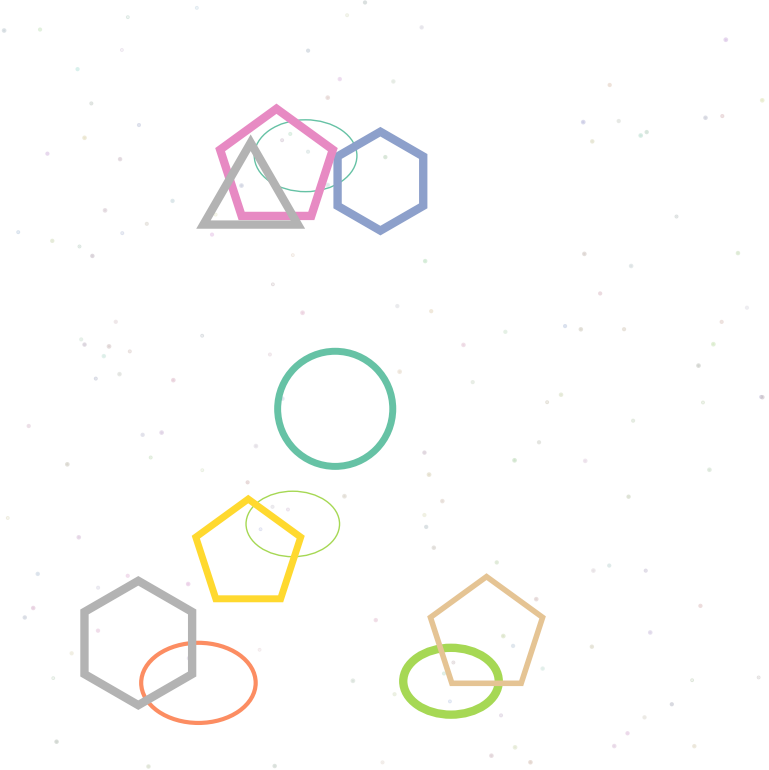[{"shape": "oval", "thickness": 0.5, "radius": 0.33, "center": [0.397, 0.798]}, {"shape": "circle", "thickness": 2.5, "radius": 0.37, "center": [0.435, 0.469]}, {"shape": "oval", "thickness": 1.5, "radius": 0.37, "center": [0.258, 0.113]}, {"shape": "hexagon", "thickness": 3, "radius": 0.32, "center": [0.494, 0.765]}, {"shape": "pentagon", "thickness": 3, "radius": 0.38, "center": [0.359, 0.782]}, {"shape": "oval", "thickness": 3, "radius": 0.31, "center": [0.586, 0.115]}, {"shape": "oval", "thickness": 0.5, "radius": 0.3, "center": [0.38, 0.32]}, {"shape": "pentagon", "thickness": 2.5, "radius": 0.36, "center": [0.322, 0.28]}, {"shape": "pentagon", "thickness": 2, "radius": 0.38, "center": [0.632, 0.175]}, {"shape": "hexagon", "thickness": 3, "radius": 0.4, "center": [0.18, 0.165]}, {"shape": "triangle", "thickness": 3, "radius": 0.35, "center": [0.326, 0.744]}]